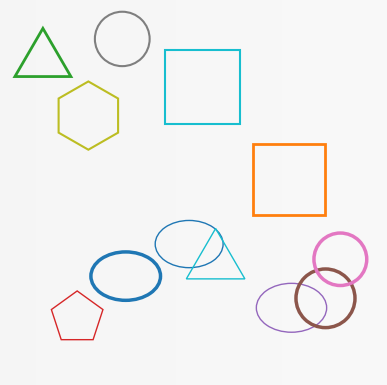[{"shape": "oval", "thickness": 1, "radius": 0.44, "center": [0.488, 0.366]}, {"shape": "oval", "thickness": 2.5, "radius": 0.45, "center": [0.324, 0.283]}, {"shape": "square", "thickness": 2, "radius": 0.46, "center": [0.746, 0.534]}, {"shape": "triangle", "thickness": 2, "radius": 0.42, "center": [0.111, 0.843]}, {"shape": "pentagon", "thickness": 1, "radius": 0.35, "center": [0.199, 0.174]}, {"shape": "oval", "thickness": 1, "radius": 0.45, "center": [0.752, 0.201]}, {"shape": "circle", "thickness": 2.5, "radius": 0.38, "center": [0.84, 0.225]}, {"shape": "circle", "thickness": 2.5, "radius": 0.34, "center": [0.878, 0.327]}, {"shape": "circle", "thickness": 1.5, "radius": 0.35, "center": [0.316, 0.899]}, {"shape": "hexagon", "thickness": 1.5, "radius": 0.44, "center": [0.228, 0.7]}, {"shape": "triangle", "thickness": 1, "radius": 0.44, "center": [0.556, 0.319]}, {"shape": "square", "thickness": 1.5, "radius": 0.48, "center": [0.522, 0.774]}]